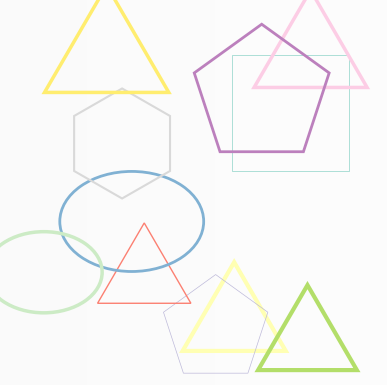[{"shape": "square", "thickness": 0.5, "radius": 0.75, "center": [0.75, 0.706]}, {"shape": "triangle", "thickness": 3, "radius": 0.77, "center": [0.604, 0.165]}, {"shape": "pentagon", "thickness": 0.5, "radius": 0.71, "center": [0.557, 0.145]}, {"shape": "triangle", "thickness": 1, "radius": 0.7, "center": [0.372, 0.282]}, {"shape": "oval", "thickness": 2, "radius": 0.93, "center": [0.34, 0.425]}, {"shape": "triangle", "thickness": 3, "radius": 0.74, "center": [0.793, 0.112]}, {"shape": "triangle", "thickness": 2.5, "radius": 0.84, "center": [0.802, 0.857]}, {"shape": "hexagon", "thickness": 1.5, "radius": 0.71, "center": [0.315, 0.627]}, {"shape": "pentagon", "thickness": 2, "radius": 0.92, "center": [0.675, 0.754]}, {"shape": "oval", "thickness": 2.5, "radius": 0.75, "center": [0.113, 0.293]}, {"shape": "triangle", "thickness": 2.5, "radius": 0.93, "center": [0.275, 0.853]}]